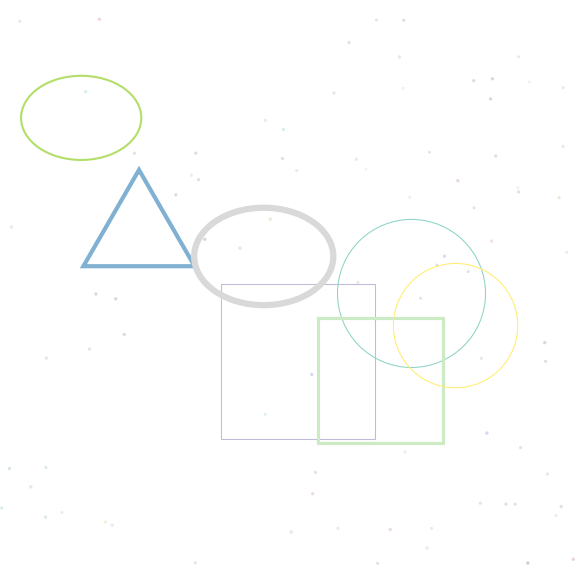[{"shape": "circle", "thickness": 0.5, "radius": 0.64, "center": [0.713, 0.491]}, {"shape": "square", "thickness": 0.5, "radius": 0.67, "center": [0.516, 0.373]}, {"shape": "triangle", "thickness": 2, "radius": 0.56, "center": [0.241, 0.594]}, {"shape": "oval", "thickness": 1, "radius": 0.52, "center": [0.141, 0.795]}, {"shape": "oval", "thickness": 3, "radius": 0.6, "center": [0.457, 0.555]}, {"shape": "square", "thickness": 1.5, "radius": 0.54, "center": [0.659, 0.34]}, {"shape": "circle", "thickness": 0.5, "radius": 0.54, "center": [0.789, 0.435]}]